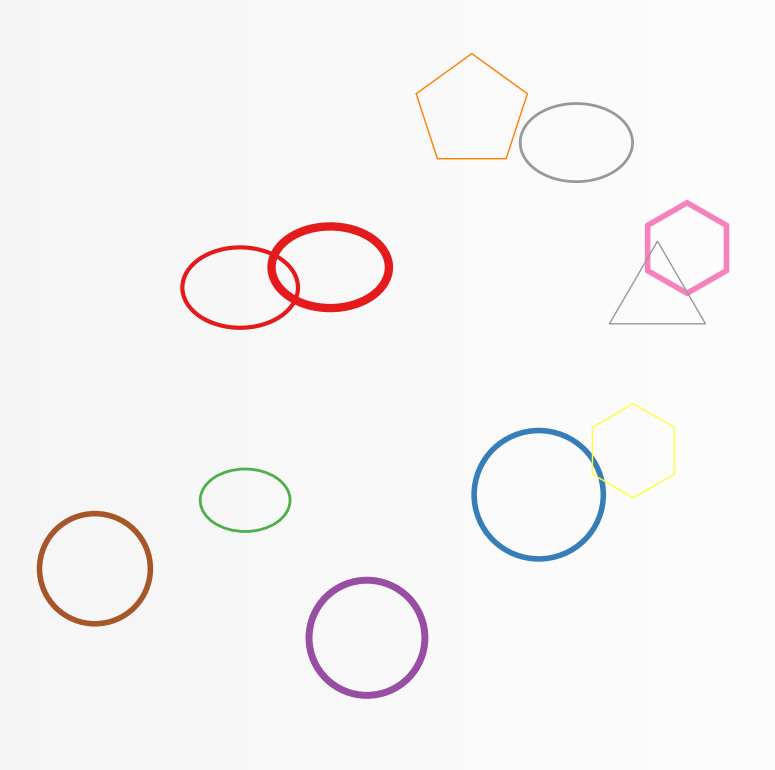[{"shape": "oval", "thickness": 3, "radius": 0.38, "center": [0.426, 0.653]}, {"shape": "oval", "thickness": 1.5, "radius": 0.37, "center": [0.31, 0.627]}, {"shape": "circle", "thickness": 2, "radius": 0.42, "center": [0.695, 0.357]}, {"shape": "oval", "thickness": 1, "radius": 0.29, "center": [0.316, 0.35]}, {"shape": "circle", "thickness": 2.5, "radius": 0.37, "center": [0.473, 0.172]}, {"shape": "pentagon", "thickness": 0.5, "radius": 0.38, "center": [0.609, 0.855]}, {"shape": "hexagon", "thickness": 0.5, "radius": 0.3, "center": [0.817, 0.415]}, {"shape": "circle", "thickness": 2, "radius": 0.36, "center": [0.123, 0.261]}, {"shape": "hexagon", "thickness": 2, "radius": 0.29, "center": [0.887, 0.678]}, {"shape": "triangle", "thickness": 0.5, "radius": 0.36, "center": [0.848, 0.615]}, {"shape": "oval", "thickness": 1, "radius": 0.36, "center": [0.744, 0.815]}]